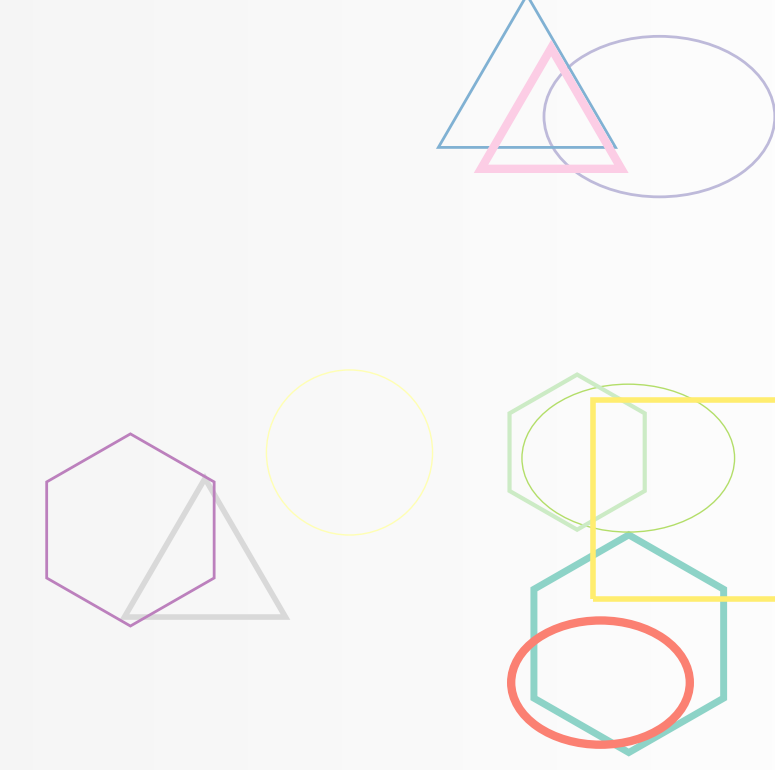[{"shape": "hexagon", "thickness": 2.5, "radius": 0.71, "center": [0.811, 0.164]}, {"shape": "circle", "thickness": 0.5, "radius": 0.54, "center": [0.451, 0.412]}, {"shape": "oval", "thickness": 1, "radius": 0.74, "center": [0.851, 0.849]}, {"shape": "oval", "thickness": 3, "radius": 0.58, "center": [0.775, 0.114]}, {"shape": "triangle", "thickness": 1, "radius": 0.66, "center": [0.68, 0.875]}, {"shape": "oval", "thickness": 0.5, "radius": 0.69, "center": [0.811, 0.405]}, {"shape": "triangle", "thickness": 3, "radius": 0.52, "center": [0.711, 0.833]}, {"shape": "triangle", "thickness": 2, "radius": 0.6, "center": [0.264, 0.259]}, {"shape": "hexagon", "thickness": 1, "radius": 0.62, "center": [0.168, 0.312]}, {"shape": "hexagon", "thickness": 1.5, "radius": 0.5, "center": [0.745, 0.413]}, {"shape": "square", "thickness": 2, "radius": 0.65, "center": [0.895, 0.351]}]